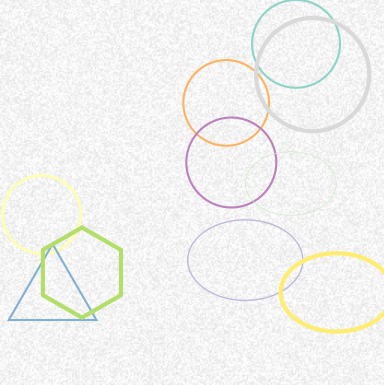[{"shape": "circle", "thickness": 1.5, "radius": 0.57, "center": [0.769, 0.886]}, {"shape": "circle", "thickness": 2, "radius": 0.51, "center": [0.108, 0.443]}, {"shape": "oval", "thickness": 1, "radius": 0.75, "center": [0.637, 0.324]}, {"shape": "triangle", "thickness": 1.5, "radius": 0.66, "center": [0.137, 0.235]}, {"shape": "circle", "thickness": 1.5, "radius": 0.56, "center": [0.587, 0.733]}, {"shape": "hexagon", "thickness": 3, "radius": 0.59, "center": [0.213, 0.292]}, {"shape": "circle", "thickness": 3, "radius": 0.74, "center": [0.812, 0.806]}, {"shape": "circle", "thickness": 1.5, "radius": 0.58, "center": [0.601, 0.578]}, {"shape": "oval", "thickness": 0.5, "radius": 0.59, "center": [0.755, 0.523]}, {"shape": "oval", "thickness": 3, "radius": 0.73, "center": [0.874, 0.24]}]